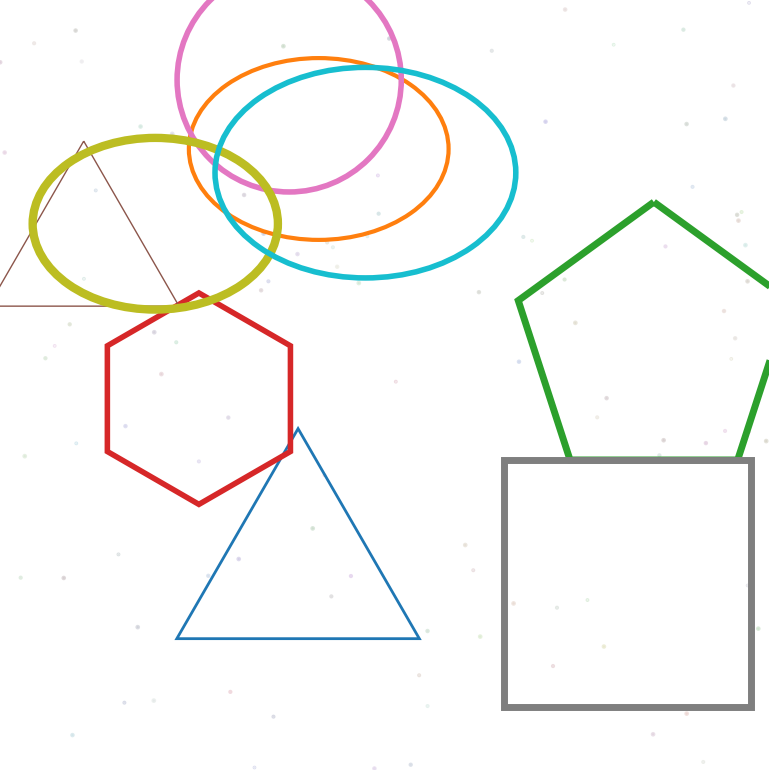[{"shape": "triangle", "thickness": 1, "radius": 0.91, "center": [0.387, 0.261]}, {"shape": "oval", "thickness": 1.5, "radius": 0.84, "center": [0.414, 0.807]}, {"shape": "pentagon", "thickness": 2.5, "radius": 0.93, "center": [0.849, 0.552]}, {"shape": "hexagon", "thickness": 2, "radius": 0.69, "center": [0.258, 0.482]}, {"shape": "triangle", "thickness": 0.5, "radius": 0.71, "center": [0.109, 0.674]}, {"shape": "circle", "thickness": 2, "radius": 0.73, "center": [0.376, 0.896]}, {"shape": "square", "thickness": 2.5, "radius": 0.8, "center": [0.815, 0.242]}, {"shape": "oval", "thickness": 3, "radius": 0.8, "center": [0.202, 0.709]}, {"shape": "oval", "thickness": 2, "radius": 0.98, "center": [0.475, 0.776]}]